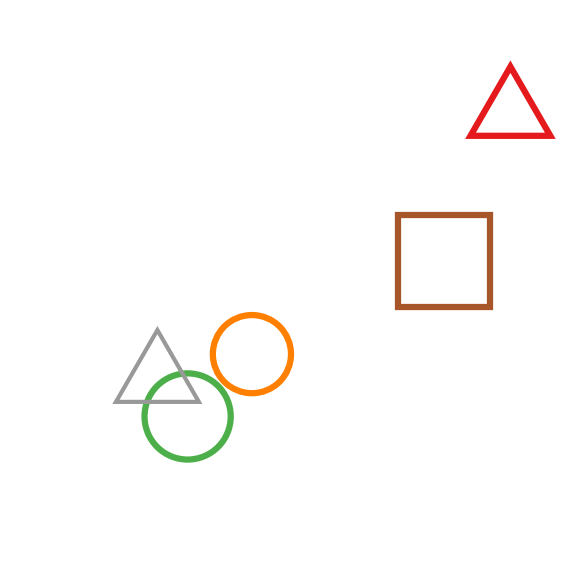[{"shape": "triangle", "thickness": 3, "radius": 0.4, "center": [0.884, 0.804]}, {"shape": "circle", "thickness": 3, "radius": 0.37, "center": [0.325, 0.278]}, {"shape": "circle", "thickness": 3, "radius": 0.34, "center": [0.436, 0.386]}, {"shape": "square", "thickness": 3, "radius": 0.4, "center": [0.769, 0.547]}, {"shape": "triangle", "thickness": 2, "radius": 0.41, "center": [0.273, 0.345]}]